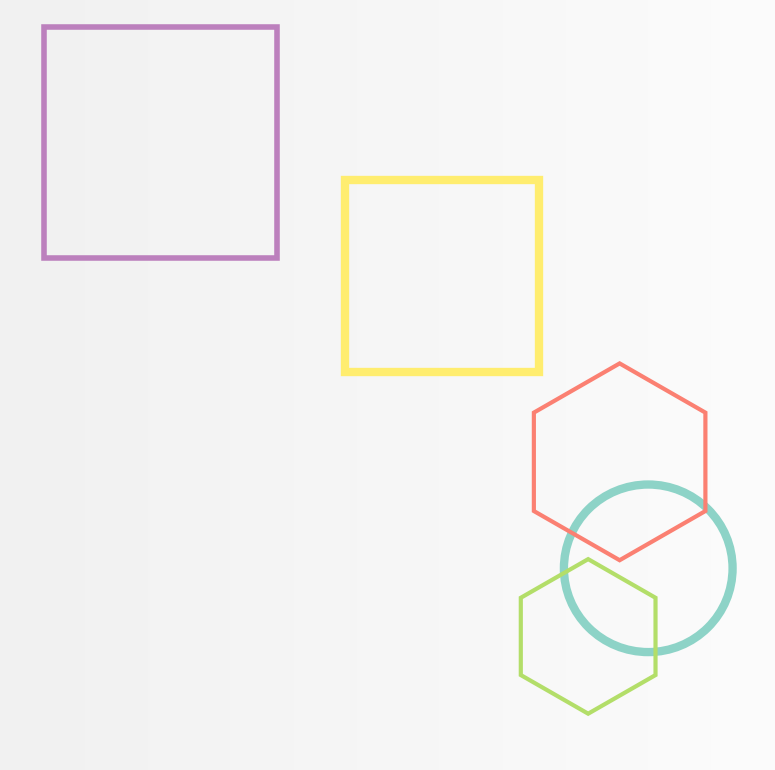[{"shape": "circle", "thickness": 3, "radius": 0.54, "center": [0.836, 0.262]}, {"shape": "hexagon", "thickness": 1.5, "radius": 0.64, "center": [0.8, 0.4]}, {"shape": "hexagon", "thickness": 1.5, "radius": 0.5, "center": [0.759, 0.173]}, {"shape": "square", "thickness": 2, "radius": 0.75, "center": [0.207, 0.815]}, {"shape": "square", "thickness": 3, "radius": 0.63, "center": [0.571, 0.642]}]